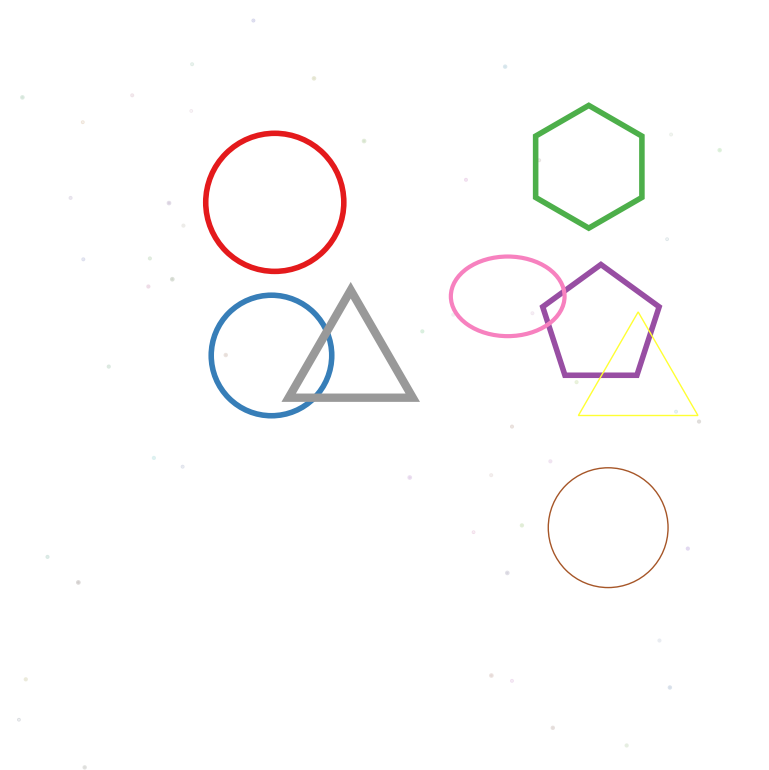[{"shape": "circle", "thickness": 2, "radius": 0.45, "center": [0.357, 0.737]}, {"shape": "circle", "thickness": 2, "radius": 0.39, "center": [0.353, 0.538]}, {"shape": "hexagon", "thickness": 2, "radius": 0.4, "center": [0.765, 0.783]}, {"shape": "pentagon", "thickness": 2, "radius": 0.4, "center": [0.78, 0.577]}, {"shape": "triangle", "thickness": 0.5, "radius": 0.45, "center": [0.829, 0.505]}, {"shape": "circle", "thickness": 0.5, "radius": 0.39, "center": [0.79, 0.315]}, {"shape": "oval", "thickness": 1.5, "radius": 0.37, "center": [0.659, 0.615]}, {"shape": "triangle", "thickness": 3, "radius": 0.47, "center": [0.455, 0.53]}]